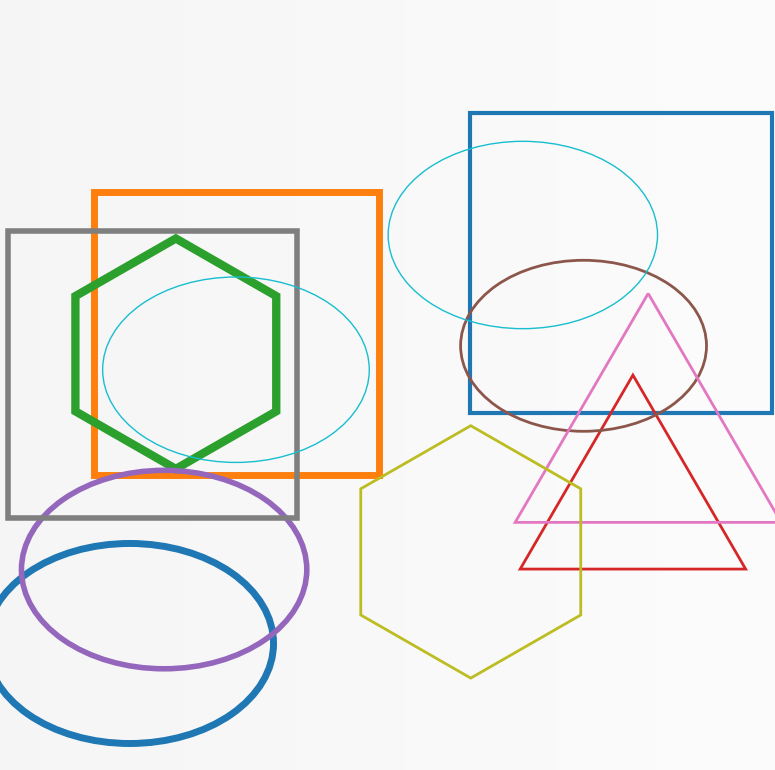[{"shape": "oval", "thickness": 2.5, "radius": 0.93, "center": [0.167, 0.164]}, {"shape": "square", "thickness": 1.5, "radius": 0.97, "center": [0.802, 0.658]}, {"shape": "square", "thickness": 2.5, "radius": 0.92, "center": [0.305, 0.567]}, {"shape": "hexagon", "thickness": 3, "radius": 0.75, "center": [0.227, 0.541]}, {"shape": "triangle", "thickness": 1, "radius": 0.84, "center": [0.817, 0.345]}, {"shape": "oval", "thickness": 2, "radius": 0.92, "center": [0.212, 0.26]}, {"shape": "oval", "thickness": 1, "radius": 0.79, "center": [0.753, 0.551]}, {"shape": "triangle", "thickness": 1, "radius": 0.99, "center": [0.836, 0.421]}, {"shape": "square", "thickness": 2, "radius": 0.93, "center": [0.197, 0.514]}, {"shape": "hexagon", "thickness": 1, "radius": 0.82, "center": [0.607, 0.283]}, {"shape": "oval", "thickness": 0.5, "radius": 0.86, "center": [0.304, 0.52]}, {"shape": "oval", "thickness": 0.5, "radius": 0.87, "center": [0.675, 0.695]}]